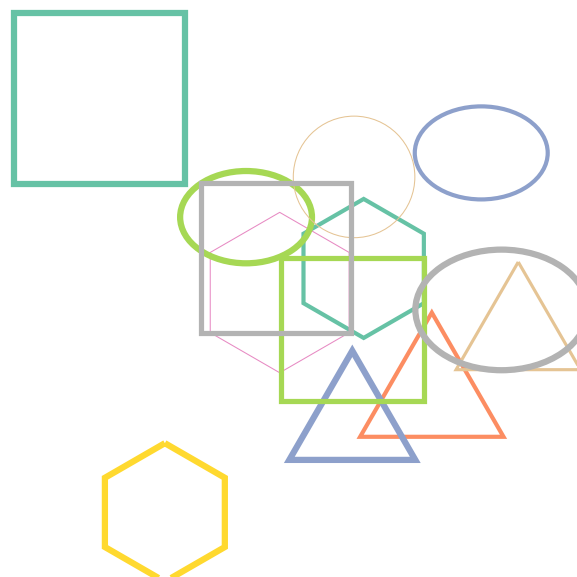[{"shape": "hexagon", "thickness": 2, "radius": 0.6, "center": [0.63, 0.534]}, {"shape": "square", "thickness": 3, "radius": 0.74, "center": [0.173, 0.828]}, {"shape": "triangle", "thickness": 2, "radius": 0.72, "center": [0.748, 0.314]}, {"shape": "triangle", "thickness": 3, "radius": 0.63, "center": [0.61, 0.266]}, {"shape": "oval", "thickness": 2, "radius": 0.58, "center": [0.833, 0.734]}, {"shape": "hexagon", "thickness": 0.5, "radius": 0.69, "center": [0.484, 0.493]}, {"shape": "square", "thickness": 2.5, "radius": 0.62, "center": [0.61, 0.428]}, {"shape": "oval", "thickness": 3, "radius": 0.57, "center": [0.426, 0.623]}, {"shape": "hexagon", "thickness": 3, "radius": 0.6, "center": [0.285, 0.112]}, {"shape": "triangle", "thickness": 1.5, "radius": 0.62, "center": [0.897, 0.421]}, {"shape": "circle", "thickness": 0.5, "radius": 0.53, "center": [0.613, 0.693]}, {"shape": "oval", "thickness": 3, "radius": 0.75, "center": [0.868, 0.462]}, {"shape": "square", "thickness": 2.5, "radius": 0.65, "center": [0.478, 0.553]}]